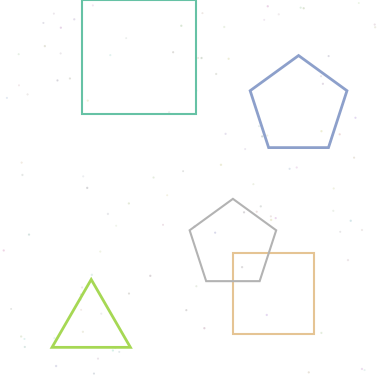[{"shape": "square", "thickness": 1.5, "radius": 0.74, "center": [0.361, 0.851]}, {"shape": "pentagon", "thickness": 2, "radius": 0.66, "center": [0.775, 0.724]}, {"shape": "triangle", "thickness": 2, "radius": 0.59, "center": [0.237, 0.157]}, {"shape": "square", "thickness": 1.5, "radius": 0.53, "center": [0.711, 0.237]}, {"shape": "pentagon", "thickness": 1.5, "radius": 0.59, "center": [0.605, 0.365]}]